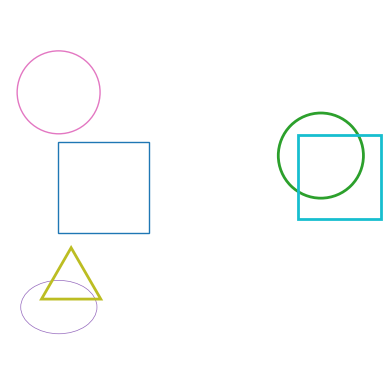[{"shape": "square", "thickness": 1, "radius": 0.59, "center": [0.269, 0.514]}, {"shape": "circle", "thickness": 2, "radius": 0.55, "center": [0.833, 0.596]}, {"shape": "oval", "thickness": 0.5, "radius": 0.5, "center": [0.153, 0.202]}, {"shape": "circle", "thickness": 1, "radius": 0.54, "center": [0.152, 0.76]}, {"shape": "triangle", "thickness": 2, "radius": 0.44, "center": [0.185, 0.268]}, {"shape": "square", "thickness": 2, "radius": 0.54, "center": [0.882, 0.541]}]